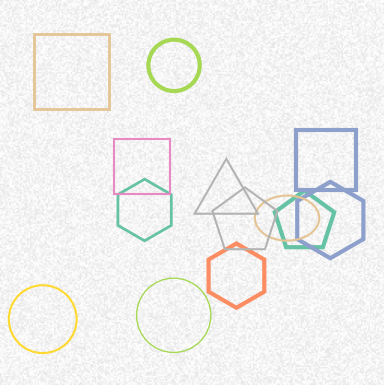[{"shape": "hexagon", "thickness": 2, "radius": 0.4, "center": [0.376, 0.455]}, {"shape": "pentagon", "thickness": 3, "radius": 0.41, "center": [0.791, 0.424]}, {"shape": "hexagon", "thickness": 3, "radius": 0.42, "center": [0.614, 0.284]}, {"shape": "hexagon", "thickness": 3, "radius": 0.5, "center": [0.858, 0.429]}, {"shape": "square", "thickness": 3, "radius": 0.39, "center": [0.847, 0.584]}, {"shape": "square", "thickness": 1.5, "radius": 0.36, "center": [0.369, 0.567]}, {"shape": "circle", "thickness": 1, "radius": 0.48, "center": [0.451, 0.181]}, {"shape": "circle", "thickness": 3, "radius": 0.33, "center": [0.452, 0.83]}, {"shape": "circle", "thickness": 1.5, "radius": 0.44, "center": [0.111, 0.171]}, {"shape": "square", "thickness": 2, "radius": 0.49, "center": [0.185, 0.815]}, {"shape": "oval", "thickness": 1.5, "radius": 0.42, "center": [0.746, 0.434]}, {"shape": "triangle", "thickness": 1.5, "radius": 0.48, "center": [0.588, 0.492]}, {"shape": "pentagon", "thickness": 1.5, "radius": 0.44, "center": [0.636, 0.425]}]